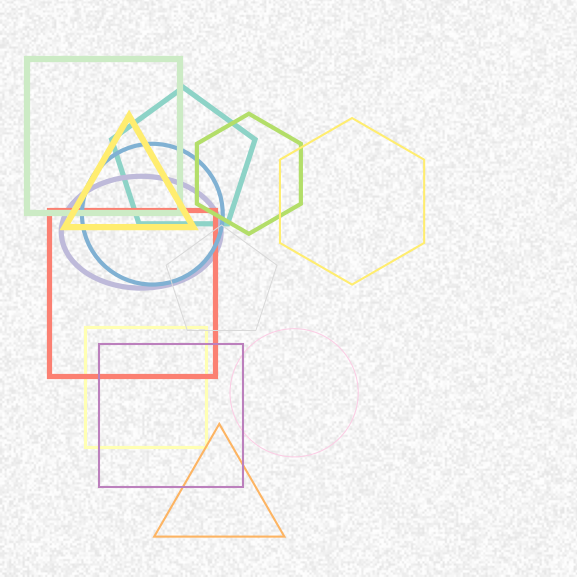[{"shape": "pentagon", "thickness": 2.5, "radius": 0.65, "center": [0.317, 0.717]}, {"shape": "square", "thickness": 1.5, "radius": 0.52, "center": [0.252, 0.329]}, {"shape": "oval", "thickness": 2.5, "radius": 0.69, "center": [0.244, 0.597]}, {"shape": "square", "thickness": 2.5, "radius": 0.72, "center": [0.229, 0.492]}, {"shape": "circle", "thickness": 2, "radius": 0.61, "center": [0.264, 0.628]}, {"shape": "triangle", "thickness": 1, "radius": 0.65, "center": [0.38, 0.135]}, {"shape": "hexagon", "thickness": 2, "radius": 0.52, "center": [0.431, 0.698]}, {"shape": "circle", "thickness": 0.5, "radius": 0.56, "center": [0.509, 0.319]}, {"shape": "pentagon", "thickness": 0.5, "radius": 0.51, "center": [0.384, 0.509]}, {"shape": "square", "thickness": 1, "radius": 0.62, "center": [0.296, 0.28]}, {"shape": "square", "thickness": 3, "radius": 0.67, "center": [0.179, 0.763]}, {"shape": "hexagon", "thickness": 1, "radius": 0.72, "center": [0.61, 0.651]}, {"shape": "triangle", "thickness": 3, "radius": 0.64, "center": [0.224, 0.67]}]